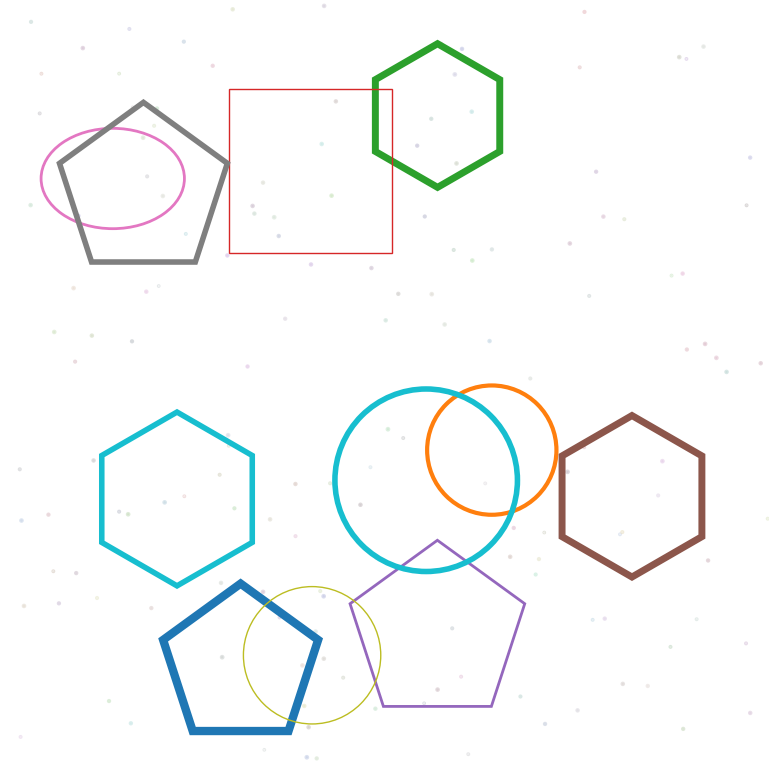[{"shape": "pentagon", "thickness": 3, "radius": 0.53, "center": [0.312, 0.136]}, {"shape": "circle", "thickness": 1.5, "radius": 0.42, "center": [0.639, 0.415]}, {"shape": "hexagon", "thickness": 2.5, "radius": 0.47, "center": [0.568, 0.85]}, {"shape": "square", "thickness": 0.5, "radius": 0.53, "center": [0.403, 0.778]}, {"shape": "pentagon", "thickness": 1, "radius": 0.6, "center": [0.568, 0.179]}, {"shape": "hexagon", "thickness": 2.5, "radius": 0.52, "center": [0.821, 0.355]}, {"shape": "oval", "thickness": 1, "radius": 0.47, "center": [0.146, 0.768]}, {"shape": "pentagon", "thickness": 2, "radius": 0.57, "center": [0.186, 0.752]}, {"shape": "circle", "thickness": 0.5, "radius": 0.45, "center": [0.405, 0.149]}, {"shape": "hexagon", "thickness": 2, "radius": 0.56, "center": [0.23, 0.352]}, {"shape": "circle", "thickness": 2, "radius": 0.59, "center": [0.553, 0.376]}]